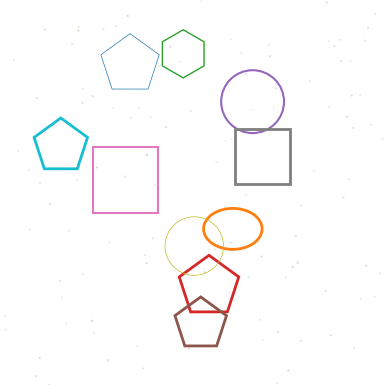[{"shape": "pentagon", "thickness": 0.5, "radius": 0.4, "center": [0.338, 0.833]}, {"shape": "oval", "thickness": 2, "radius": 0.38, "center": [0.605, 0.406]}, {"shape": "hexagon", "thickness": 1, "radius": 0.31, "center": [0.476, 0.86]}, {"shape": "pentagon", "thickness": 2, "radius": 0.41, "center": [0.543, 0.256]}, {"shape": "circle", "thickness": 1.5, "radius": 0.41, "center": [0.656, 0.736]}, {"shape": "pentagon", "thickness": 2, "radius": 0.35, "center": [0.521, 0.158]}, {"shape": "square", "thickness": 1.5, "radius": 0.42, "center": [0.325, 0.533]}, {"shape": "square", "thickness": 2, "radius": 0.36, "center": [0.683, 0.595]}, {"shape": "circle", "thickness": 0.5, "radius": 0.38, "center": [0.505, 0.361]}, {"shape": "pentagon", "thickness": 2, "radius": 0.36, "center": [0.158, 0.621]}]